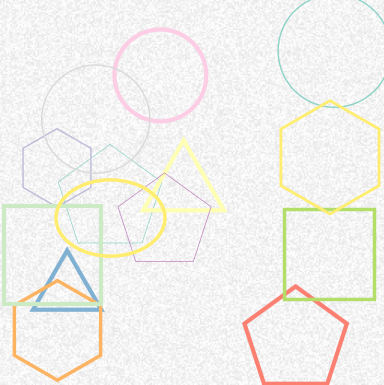[{"shape": "circle", "thickness": 1, "radius": 0.73, "center": [0.869, 0.868]}, {"shape": "pentagon", "thickness": 0.5, "radius": 0.71, "center": [0.286, 0.483]}, {"shape": "triangle", "thickness": 3, "radius": 0.61, "center": [0.477, 0.514]}, {"shape": "hexagon", "thickness": 1, "radius": 0.51, "center": [0.148, 0.564]}, {"shape": "pentagon", "thickness": 3, "radius": 0.7, "center": [0.768, 0.116]}, {"shape": "triangle", "thickness": 3, "radius": 0.51, "center": [0.174, 0.247]}, {"shape": "hexagon", "thickness": 2.5, "radius": 0.65, "center": [0.149, 0.142]}, {"shape": "square", "thickness": 2.5, "radius": 0.58, "center": [0.854, 0.34]}, {"shape": "circle", "thickness": 3, "radius": 0.6, "center": [0.417, 0.804]}, {"shape": "circle", "thickness": 1, "radius": 0.7, "center": [0.249, 0.691]}, {"shape": "pentagon", "thickness": 0.5, "radius": 0.64, "center": [0.427, 0.424]}, {"shape": "square", "thickness": 3, "radius": 0.63, "center": [0.136, 0.338]}, {"shape": "hexagon", "thickness": 2, "radius": 0.74, "center": [0.857, 0.591]}, {"shape": "oval", "thickness": 2.5, "radius": 0.71, "center": [0.287, 0.434]}]